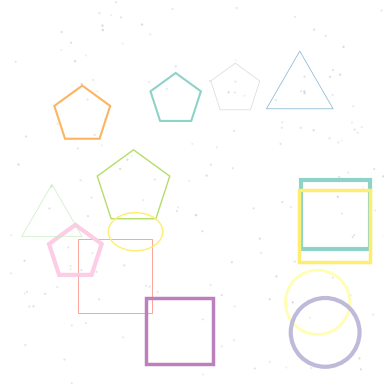[{"shape": "square", "thickness": 3, "radius": 0.45, "center": [0.871, 0.443]}, {"shape": "pentagon", "thickness": 1.5, "radius": 0.34, "center": [0.456, 0.742]}, {"shape": "circle", "thickness": 2, "radius": 0.42, "center": [0.825, 0.215]}, {"shape": "circle", "thickness": 3, "radius": 0.45, "center": [0.845, 0.137]}, {"shape": "square", "thickness": 0.5, "radius": 0.48, "center": [0.298, 0.283]}, {"shape": "triangle", "thickness": 0.5, "radius": 0.5, "center": [0.779, 0.767]}, {"shape": "pentagon", "thickness": 1.5, "radius": 0.38, "center": [0.214, 0.701]}, {"shape": "pentagon", "thickness": 1, "radius": 0.49, "center": [0.347, 0.512]}, {"shape": "pentagon", "thickness": 3, "radius": 0.36, "center": [0.196, 0.344]}, {"shape": "pentagon", "thickness": 0.5, "radius": 0.33, "center": [0.611, 0.769]}, {"shape": "square", "thickness": 2.5, "radius": 0.43, "center": [0.466, 0.14]}, {"shape": "triangle", "thickness": 0.5, "radius": 0.45, "center": [0.135, 0.431]}, {"shape": "oval", "thickness": 1, "radius": 0.35, "center": [0.352, 0.398]}, {"shape": "square", "thickness": 2.5, "radius": 0.47, "center": [0.869, 0.413]}]